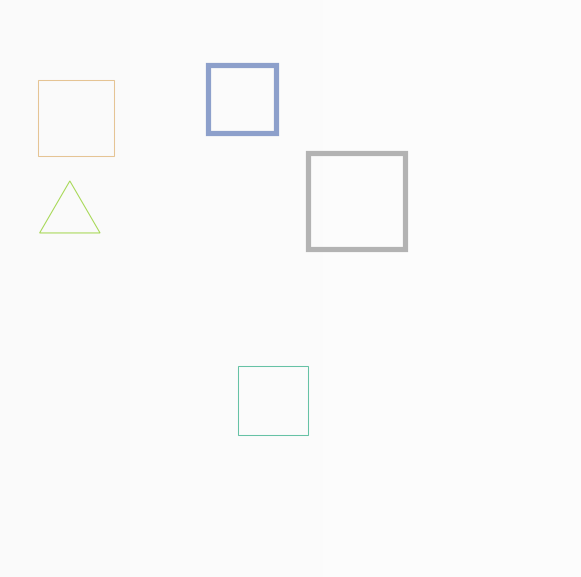[{"shape": "square", "thickness": 0.5, "radius": 0.3, "center": [0.469, 0.306]}, {"shape": "square", "thickness": 2.5, "radius": 0.29, "center": [0.417, 0.828]}, {"shape": "triangle", "thickness": 0.5, "radius": 0.3, "center": [0.12, 0.626]}, {"shape": "square", "thickness": 0.5, "radius": 0.33, "center": [0.131, 0.795]}, {"shape": "square", "thickness": 2.5, "radius": 0.42, "center": [0.613, 0.652]}]